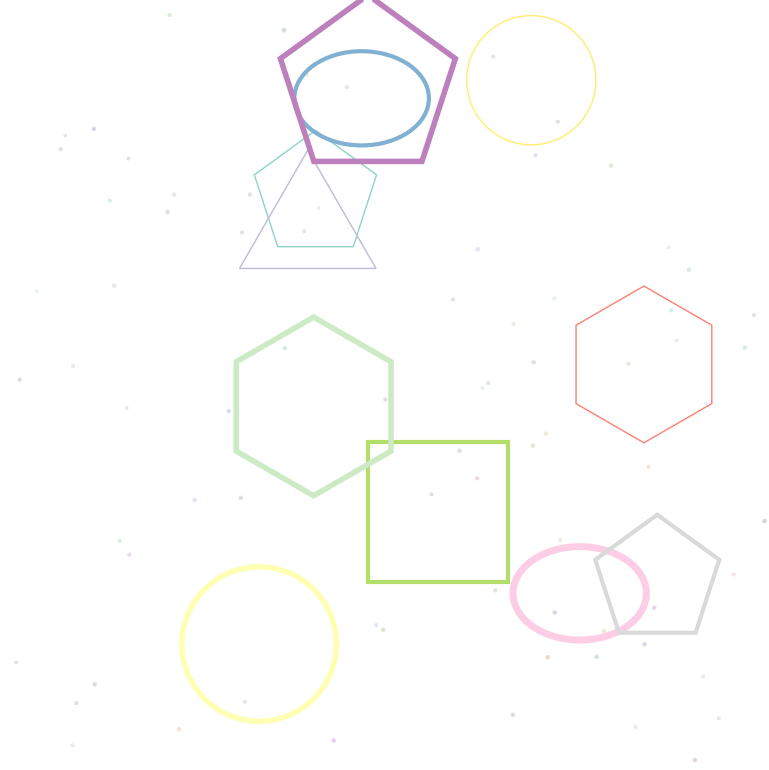[{"shape": "pentagon", "thickness": 0.5, "radius": 0.42, "center": [0.41, 0.747]}, {"shape": "circle", "thickness": 2, "radius": 0.5, "center": [0.337, 0.164]}, {"shape": "triangle", "thickness": 0.5, "radius": 0.51, "center": [0.4, 0.703]}, {"shape": "hexagon", "thickness": 0.5, "radius": 0.51, "center": [0.836, 0.527]}, {"shape": "oval", "thickness": 1.5, "radius": 0.44, "center": [0.47, 0.872]}, {"shape": "square", "thickness": 1.5, "radius": 0.45, "center": [0.569, 0.335]}, {"shape": "oval", "thickness": 2.5, "radius": 0.43, "center": [0.753, 0.229]}, {"shape": "pentagon", "thickness": 1.5, "radius": 0.42, "center": [0.854, 0.247]}, {"shape": "pentagon", "thickness": 2, "radius": 0.6, "center": [0.478, 0.887]}, {"shape": "hexagon", "thickness": 2, "radius": 0.58, "center": [0.407, 0.472]}, {"shape": "circle", "thickness": 0.5, "radius": 0.42, "center": [0.69, 0.896]}]